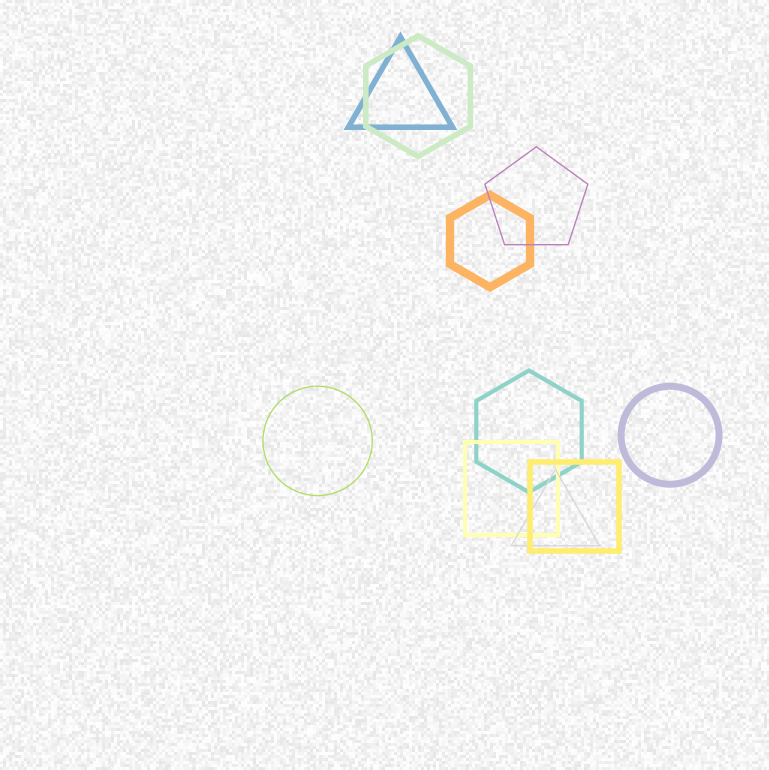[{"shape": "hexagon", "thickness": 1.5, "radius": 0.4, "center": [0.687, 0.44]}, {"shape": "square", "thickness": 1.5, "radius": 0.3, "center": [0.664, 0.366]}, {"shape": "circle", "thickness": 2.5, "radius": 0.32, "center": [0.87, 0.435]}, {"shape": "triangle", "thickness": 2, "radius": 0.39, "center": [0.52, 0.874]}, {"shape": "hexagon", "thickness": 3, "radius": 0.3, "center": [0.636, 0.687]}, {"shape": "circle", "thickness": 0.5, "radius": 0.35, "center": [0.412, 0.427]}, {"shape": "triangle", "thickness": 0.5, "radius": 0.33, "center": [0.721, 0.324]}, {"shape": "pentagon", "thickness": 0.5, "radius": 0.35, "center": [0.697, 0.739]}, {"shape": "hexagon", "thickness": 2, "radius": 0.39, "center": [0.543, 0.875]}, {"shape": "square", "thickness": 2, "radius": 0.29, "center": [0.746, 0.342]}]